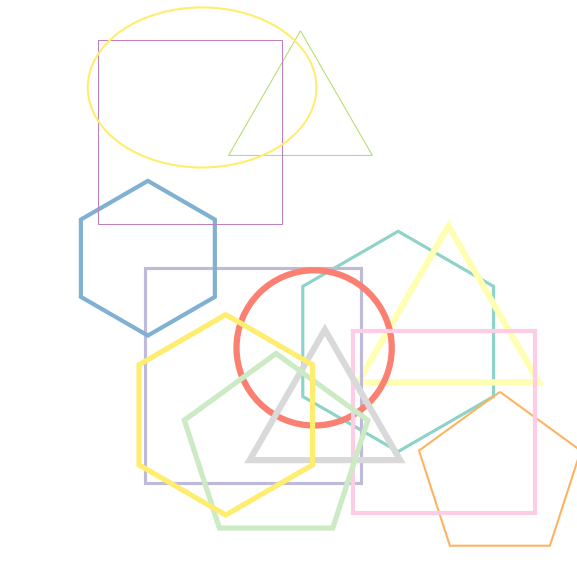[{"shape": "hexagon", "thickness": 1.5, "radius": 0.95, "center": [0.689, 0.408]}, {"shape": "triangle", "thickness": 3, "radius": 0.9, "center": [0.777, 0.427]}, {"shape": "square", "thickness": 1.5, "radius": 0.93, "center": [0.438, 0.349]}, {"shape": "circle", "thickness": 3, "radius": 0.67, "center": [0.544, 0.397]}, {"shape": "hexagon", "thickness": 2, "radius": 0.67, "center": [0.256, 0.552]}, {"shape": "pentagon", "thickness": 1, "radius": 0.74, "center": [0.866, 0.173]}, {"shape": "triangle", "thickness": 0.5, "radius": 0.72, "center": [0.52, 0.802]}, {"shape": "square", "thickness": 2, "radius": 0.79, "center": [0.769, 0.269]}, {"shape": "triangle", "thickness": 3, "radius": 0.75, "center": [0.563, 0.278]}, {"shape": "square", "thickness": 0.5, "radius": 0.8, "center": [0.328, 0.77]}, {"shape": "pentagon", "thickness": 2.5, "radius": 0.84, "center": [0.478, 0.22]}, {"shape": "oval", "thickness": 1, "radius": 0.99, "center": [0.35, 0.848]}, {"shape": "hexagon", "thickness": 2.5, "radius": 0.87, "center": [0.391, 0.281]}]